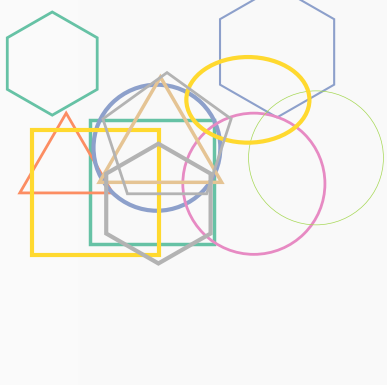[{"shape": "hexagon", "thickness": 2, "radius": 0.67, "center": [0.135, 0.835]}, {"shape": "square", "thickness": 2.5, "radius": 0.8, "center": [0.393, 0.528]}, {"shape": "triangle", "thickness": 2, "radius": 0.69, "center": [0.171, 0.568]}, {"shape": "circle", "thickness": 3, "radius": 0.82, "center": [0.405, 0.616]}, {"shape": "hexagon", "thickness": 1.5, "radius": 0.85, "center": [0.715, 0.865]}, {"shape": "circle", "thickness": 2, "radius": 0.92, "center": [0.655, 0.523]}, {"shape": "circle", "thickness": 0.5, "radius": 0.87, "center": [0.815, 0.59]}, {"shape": "oval", "thickness": 3, "radius": 0.79, "center": [0.64, 0.741]}, {"shape": "square", "thickness": 3, "radius": 0.82, "center": [0.247, 0.5]}, {"shape": "triangle", "thickness": 2.5, "radius": 0.91, "center": [0.414, 0.618]}, {"shape": "pentagon", "thickness": 2, "radius": 0.87, "center": [0.431, 0.637]}, {"shape": "hexagon", "thickness": 3, "radius": 0.78, "center": [0.409, 0.471]}]